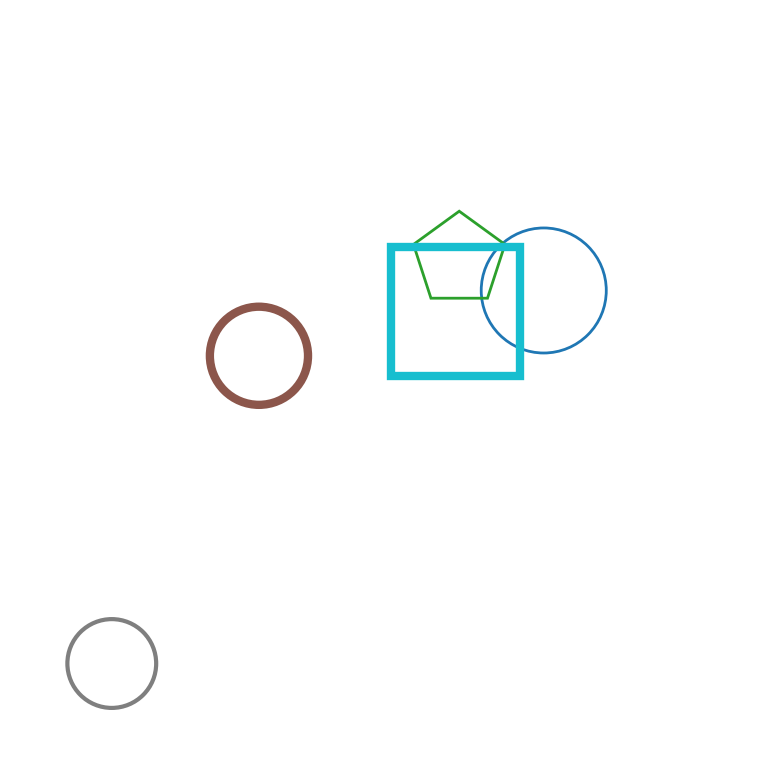[{"shape": "circle", "thickness": 1, "radius": 0.41, "center": [0.706, 0.623]}, {"shape": "pentagon", "thickness": 1, "radius": 0.31, "center": [0.596, 0.663]}, {"shape": "circle", "thickness": 3, "radius": 0.32, "center": [0.336, 0.538]}, {"shape": "circle", "thickness": 1.5, "radius": 0.29, "center": [0.145, 0.138]}, {"shape": "square", "thickness": 3, "radius": 0.42, "center": [0.592, 0.596]}]